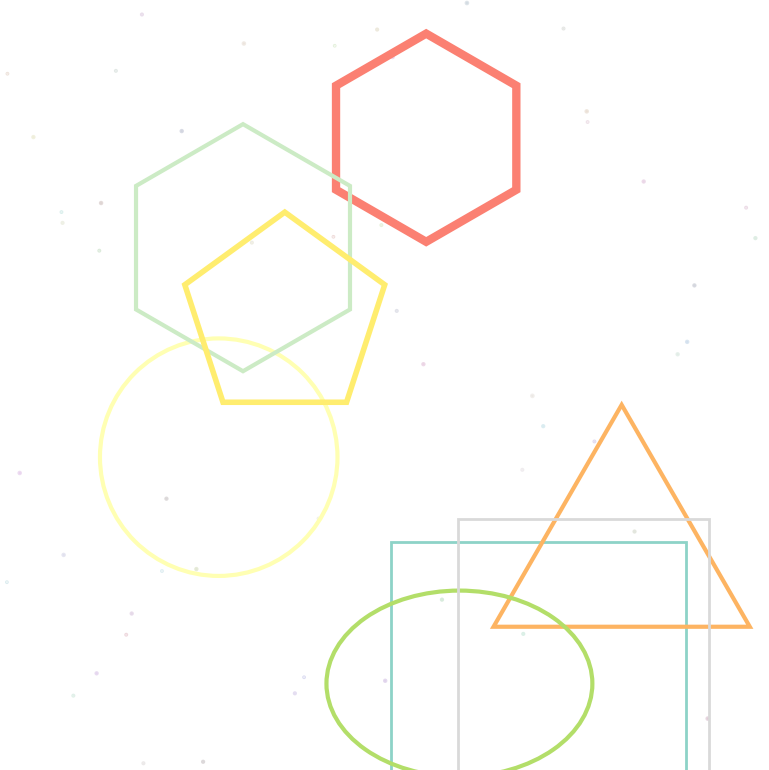[{"shape": "square", "thickness": 1, "radius": 0.96, "center": [0.7, 0.105]}, {"shape": "circle", "thickness": 1.5, "radius": 0.77, "center": [0.284, 0.406]}, {"shape": "hexagon", "thickness": 3, "radius": 0.68, "center": [0.553, 0.821]}, {"shape": "triangle", "thickness": 1.5, "radius": 0.96, "center": [0.807, 0.282]}, {"shape": "oval", "thickness": 1.5, "radius": 0.86, "center": [0.597, 0.112]}, {"shape": "square", "thickness": 1, "radius": 0.82, "center": [0.758, 0.162]}, {"shape": "hexagon", "thickness": 1.5, "radius": 0.8, "center": [0.316, 0.678]}, {"shape": "pentagon", "thickness": 2, "radius": 0.68, "center": [0.37, 0.588]}]